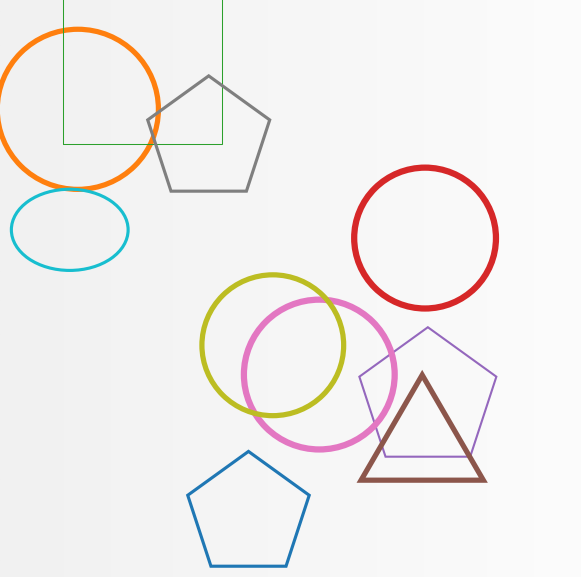[{"shape": "pentagon", "thickness": 1.5, "radius": 0.55, "center": [0.427, 0.108]}, {"shape": "circle", "thickness": 2.5, "radius": 0.69, "center": [0.134, 0.81]}, {"shape": "square", "thickness": 0.5, "radius": 0.68, "center": [0.246, 0.887]}, {"shape": "circle", "thickness": 3, "radius": 0.61, "center": [0.731, 0.587]}, {"shape": "pentagon", "thickness": 1, "radius": 0.62, "center": [0.736, 0.309]}, {"shape": "triangle", "thickness": 2.5, "radius": 0.61, "center": [0.726, 0.228]}, {"shape": "circle", "thickness": 3, "radius": 0.65, "center": [0.549, 0.351]}, {"shape": "pentagon", "thickness": 1.5, "radius": 0.55, "center": [0.359, 0.757]}, {"shape": "circle", "thickness": 2.5, "radius": 0.61, "center": [0.469, 0.401]}, {"shape": "oval", "thickness": 1.5, "radius": 0.5, "center": [0.12, 0.601]}]